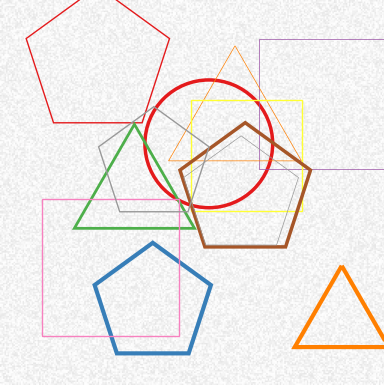[{"shape": "circle", "thickness": 2.5, "radius": 0.83, "center": [0.542, 0.626]}, {"shape": "pentagon", "thickness": 1, "radius": 0.98, "center": [0.254, 0.839]}, {"shape": "pentagon", "thickness": 3, "radius": 0.79, "center": [0.397, 0.211]}, {"shape": "triangle", "thickness": 2, "radius": 0.9, "center": [0.349, 0.497]}, {"shape": "square", "thickness": 0.5, "radius": 0.84, "center": [0.842, 0.729]}, {"shape": "triangle", "thickness": 3, "radius": 0.7, "center": [0.888, 0.169]}, {"shape": "triangle", "thickness": 0.5, "radius": 1.0, "center": [0.61, 0.682]}, {"shape": "square", "thickness": 1, "radius": 0.72, "center": [0.641, 0.595]}, {"shape": "pentagon", "thickness": 2.5, "radius": 0.89, "center": [0.637, 0.503]}, {"shape": "square", "thickness": 1, "radius": 0.89, "center": [0.287, 0.305]}, {"shape": "pentagon", "thickness": 1, "radius": 0.75, "center": [0.4, 0.572]}, {"shape": "pentagon", "thickness": 0.5, "radius": 0.78, "center": [0.626, 0.49]}]